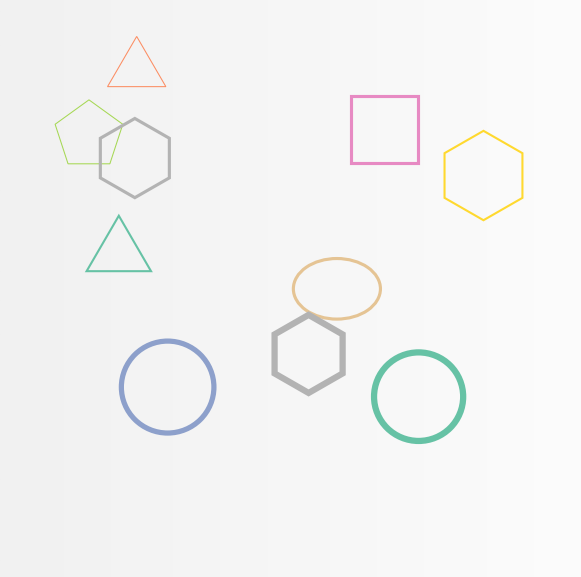[{"shape": "triangle", "thickness": 1, "radius": 0.32, "center": [0.204, 0.562]}, {"shape": "circle", "thickness": 3, "radius": 0.38, "center": [0.72, 0.312]}, {"shape": "triangle", "thickness": 0.5, "radius": 0.29, "center": [0.235, 0.878]}, {"shape": "circle", "thickness": 2.5, "radius": 0.4, "center": [0.288, 0.329]}, {"shape": "square", "thickness": 1.5, "radius": 0.29, "center": [0.661, 0.775]}, {"shape": "pentagon", "thickness": 0.5, "radius": 0.31, "center": [0.153, 0.765]}, {"shape": "hexagon", "thickness": 1, "radius": 0.39, "center": [0.832, 0.695]}, {"shape": "oval", "thickness": 1.5, "radius": 0.37, "center": [0.58, 0.499]}, {"shape": "hexagon", "thickness": 3, "radius": 0.34, "center": [0.531, 0.386]}, {"shape": "hexagon", "thickness": 1.5, "radius": 0.34, "center": [0.232, 0.725]}]